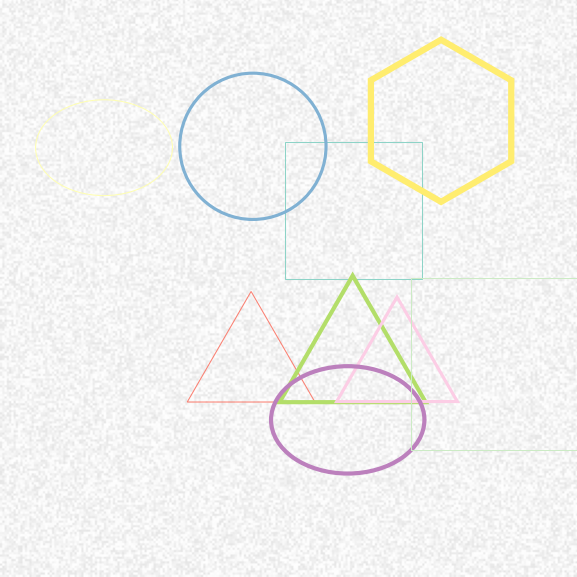[{"shape": "square", "thickness": 0.5, "radius": 0.59, "center": [0.612, 0.634]}, {"shape": "oval", "thickness": 0.5, "radius": 0.59, "center": [0.18, 0.743]}, {"shape": "triangle", "thickness": 0.5, "radius": 0.64, "center": [0.435, 0.367]}, {"shape": "circle", "thickness": 1.5, "radius": 0.63, "center": [0.438, 0.746]}, {"shape": "triangle", "thickness": 2, "radius": 0.73, "center": [0.611, 0.376]}, {"shape": "triangle", "thickness": 1.5, "radius": 0.6, "center": [0.687, 0.364]}, {"shape": "oval", "thickness": 2, "radius": 0.66, "center": [0.602, 0.272]}, {"shape": "square", "thickness": 0.5, "radius": 0.75, "center": [0.86, 0.369]}, {"shape": "hexagon", "thickness": 3, "radius": 0.7, "center": [0.764, 0.79]}]